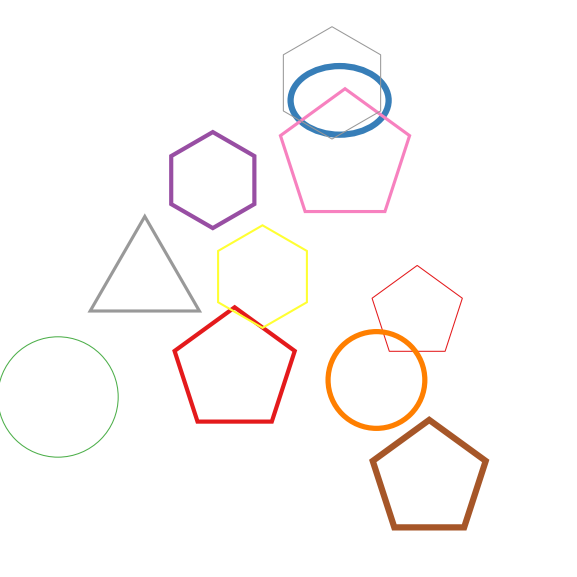[{"shape": "pentagon", "thickness": 0.5, "radius": 0.41, "center": [0.722, 0.457]}, {"shape": "pentagon", "thickness": 2, "radius": 0.55, "center": [0.406, 0.358]}, {"shape": "oval", "thickness": 3, "radius": 0.42, "center": [0.588, 0.825]}, {"shape": "circle", "thickness": 0.5, "radius": 0.52, "center": [0.1, 0.312]}, {"shape": "hexagon", "thickness": 2, "radius": 0.42, "center": [0.368, 0.687]}, {"shape": "circle", "thickness": 2.5, "radius": 0.42, "center": [0.652, 0.341]}, {"shape": "hexagon", "thickness": 1, "radius": 0.44, "center": [0.455, 0.52]}, {"shape": "pentagon", "thickness": 3, "radius": 0.51, "center": [0.743, 0.169]}, {"shape": "pentagon", "thickness": 1.5, "radius": 0.59, "center": [0.597, 0.728]}, {"shape": "hexagon", "thickness": 0.5, "radius": 0.49, "center": [0.575, 0.856]}, {"shape": "triangle", "thickness": 1.5, "radius": 0.55, "center": [0.251, 0.515]}]